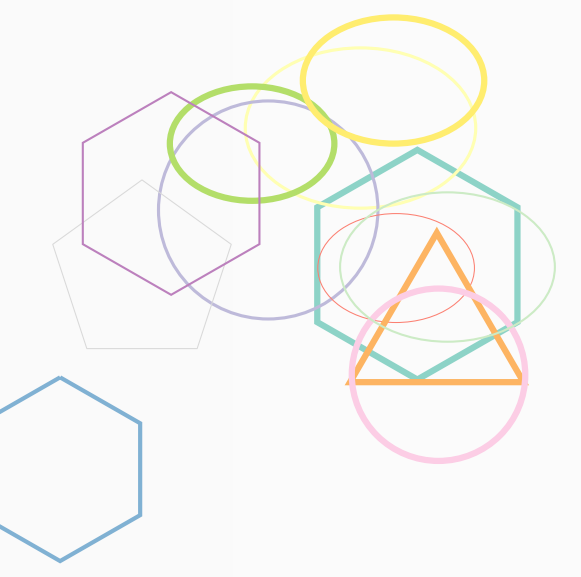[{"shape": "hexagon", "thickness": 3, "radius": 0.99, "center": [0.718, 0.541]}, {"shape": "oval", "thickness": 1.5, "radius": 0.99, "center": [0.62, 0.777]}, {"shape": "circle", "thickness": 1.5, "radius": 0.94, "center": [0.461, 0.636]}, {"shape": "oval", "thickness": 0.5, "radius": 0.67, "center": [0.681, 0.535]}, {"shape": "hexagon", "thickness": 2, "radius": 0.8, "center": [0.103, 0.187]}, {"shape": "triangle", "thickness": 3, "radius": 0.86, "center": [0.752, 0.424]}, {"shape": "oval", "thickness": 3, "radius": 0.71, "center": [0.434, 0.75]}, {"shape": "circle", "thickness": 3, "radius": 0.75, "center": [0.754, 0.35]}, {"shape": "pentagon", "thickness": 0.5, "radius": 0.81, "center": [0.244, 0.526]}, {"shape": "hexagon", "thickness": 1, "radius": 0.88, "center": [0.294, 0.664]}, {"shape": "oval", "thickness": 1, "radius": 0.92, "center": [0.77, 0.537]}, {"shape": "oval", "thickness": 3, "radius": 0.78, "center": [0.677, 0.86]}]